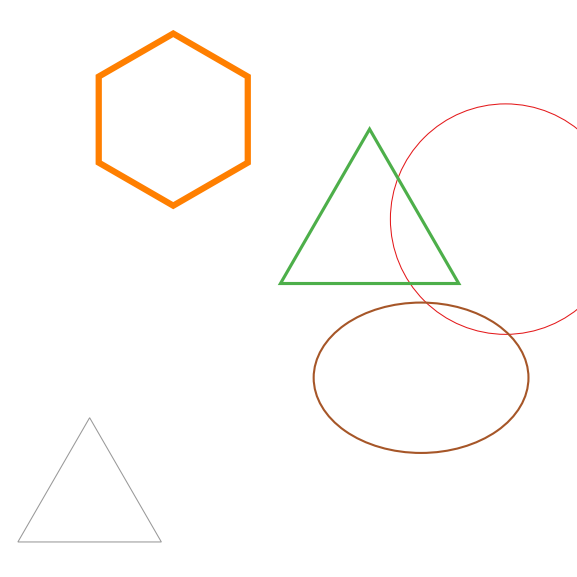[{"shape": "circle", "thickness": 0.5, "radius": 1.0, "center": [0.876, 0.62]}, {"shape": "triangle", "thickness": 1.5, "radius": 0.89, "center": [0.64, 0.597]}, {"shape": "hexagon", "thickness": 3, "radius": 0.75, "center": [0.3, 0.792]}, {"shape": "oval", "thickness": 1, "radius": 0.93, "center": [0.729, 0.345]}, {"shape": "triangle", "thickness": 0.5, "radius": 0.72, "center": [0.155, 0.132]}]